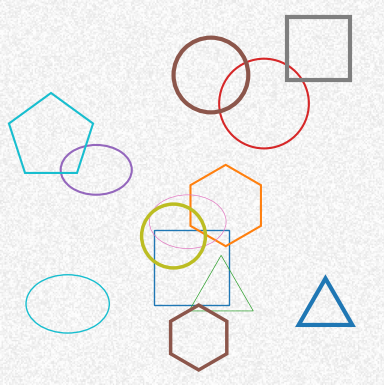[{"shape": "triangle", "thickness": 3, "radius": 0.4, "center": [0.845, 0.196]}, {"shape": "square", "thickness": 1, "radius": 0.49, "center": [0.498, 0.306]}, {"shape": "hexagon", "thickness": 1.5, "radius": 0.53, "center": [0.586, 0.466]}, {"shape": "triangle", "thickness": 0.5, "radius": 0.48, "center": [0.574, 0.241]}, {"shape": "circle", "thickness": 1.5, "radius": 0.58, "center": [0.686, 0.731]}, {"shape": "oval", "thickness": 1.5, "radius": 0.46, "center": [0.25, 0.559]}, {"shape": "hexagon", "thickness": 2.5, "radius": 0.42, "center": [0.516, 0.123]}, {"shape": "circle", "thickness": 3, "radius": 0.49, "center": [0.548, 0.805]}, {"shape": "oval", "thickness": 0.5, "radius": 0.5, "center": [0.488, 0.424]}, {"shape": "square", "thickness": 3, "radius": 0.41, "center": [0.828, 0.874]}, {"shape": "circle", "thickness": 2.5, "radius": 0.41, "center": [0.451, 0.387]}, {"shape": "oval", "thickness": 1, "radius": 0.54, "center": [0.176, 0.211]}, {"shape": "pentagon", "thickness": 1.5, "radius": 0.57, "center": [0.132, 0.644]}]